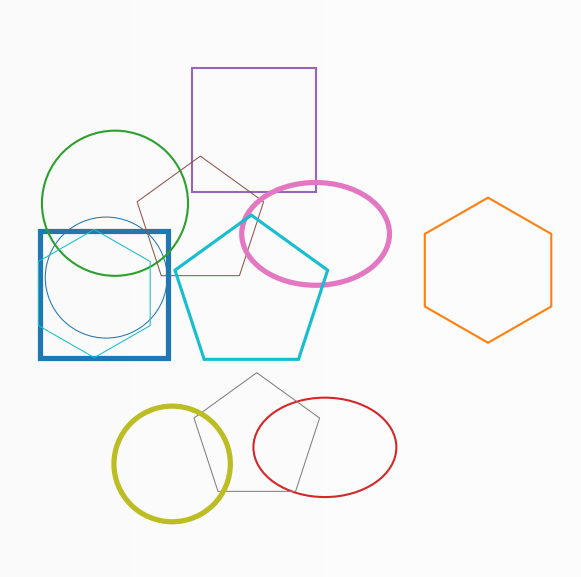[{"shape": "square", "thickness": 2.5, "radius": 0.55, "center": [0.178, 0.489]}, {"shape": "circle", "thickness": 0.5, "radius": 0.52, "center": [0.183, 0.518]}, {"shape": "hexagon", "thickness": 1, "radius": 0.63, "center": [0.84, 0.531]}, {"shape": "circle", "thickness": 1, "radius": 0.63, "center": [0.198, 0.647]}, {"shape": "oval", "thickness": 1, "radius": 0.61, "center": [0.559, 0.224]}, {"shape": "square", "thickness": 1, "radius": 0.53, "center": [0.437, 0.774]}, {"shape": "pentagon", "thickness": 0.5, "radius": 0.57, "center": [0.345, 0.614]}, {"shape": "oval", "thickness": 2.5, "radius": 0.64, "center": [0.543, 0.594]}, {"shape": "pentagon", "thickness": 0.5, "radius": 0.57, "center": [0.442, 0.24]}, {"shape": "circle", "thickness": 2.5, "radius": 0.5, "center": [0.296, 0.196]}, {"shape": "hexagon", "thickness": 0.5, "radius": 0.55, "center": [0.162, 0.491]}, {"shape": "pentagon", "thickness": 1.5, "radius": 0.69, "center": [0.432, 0.489]}]